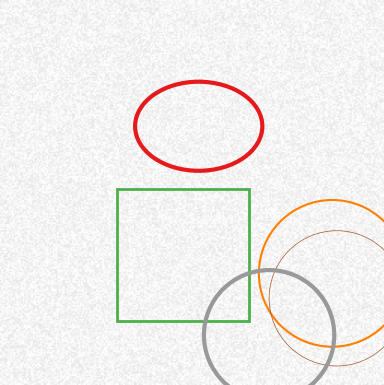[{"shape": "oval", "thickness": 3, "radius": 0.83, "center": [0.516, 0.672]}, {"shape": "square", "thickness": 2, "radius": 0.86, "center": [0.474, 0.338]}, {"shape": "circle", "thickness": 1.5, "radius": 0.95, "center": [0.863, 0.29]}, {"shape": "circle", "thickness": 0.5, "radius": 0.88, "center": [0.875, 0.225]}, {"shape": "circle", "thickness": 3, "radius": 0.85, "center": [0.699, 0.129]}]